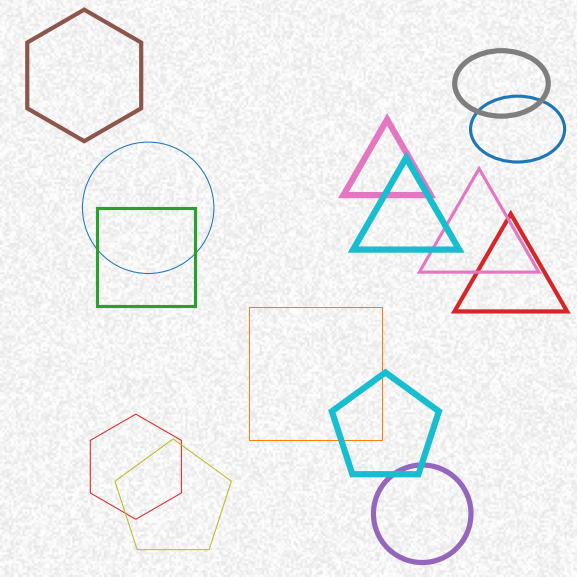[{"shape": "oval", "thickness": 1.5, "radius": 0.41, "center": [0.896, 0.776]}, {"shape": "circle", "thickness": 0.5, "radius": 0.57, "center": [0.257, 0.639]}, {"shape": "square", "thickness": 0.5, "radius": 0.58, "center": [0.547, 0.352]}, {"shape": "square", "thickness": 1.5, "radius": 0.42, "center": [0.253, 0.555]}, {"shape": "triangle", "thickness": 2, "radius": 0.56, "center": [0.885, 0.516]}, {"shape": "hexagon", "thickness": 0.5, "radius": 0.46, "center": [0.235, 0.191]}, {"shape": "circle", "thickness": 2.5, "radius": 0.42, "center": [0.731, 0.11]}, {"shape": "hexagon", "thickness": 2, "radius": 0.57, "center": [0.146, 0.869]}, {"shape": "triangle", "thickness": 3, "radius": 0.44, "center": [0.67, 0.705]}, {"shape": "triangle", "thickness": 1.5, "radius": 0.6, "center": [0.83, 0.588]}, {"shape": "oval", "thickness": 2.5, "radius": 0.4, "center": [0.868, 0.855]}, {"shape": "pentagon", "thickness": 0.5, "radius": 0.53, "center": [0.3, 0.133]}, {"shape": "pentagon", "thickness": 3, "radius": 0.49, "center": [0.667, 0.257]}, {"shape": "triangle", "thickness": 3, "radius": 0.53, "center": [0.703, 0.62]}]